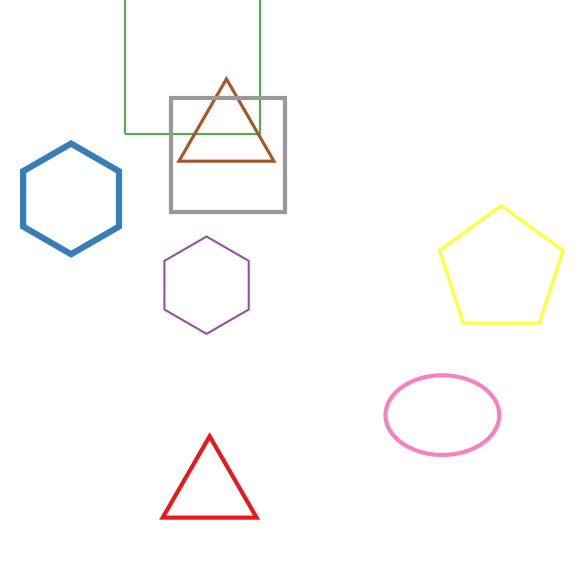[{"shape": "triangle", "thickness": 2, "radius": 0.47, "center": [0.363, 0.15]}, {"shape": "hexagon", "thickness": 3, "radius": 0.48, "center": [0.123, 0.655]}, {"shape": "square", "thickness": 1, "radius": 0.59, "center": [0.333, 0.885]}, {"shape": "hexagon", "thickness": 1, "radius": 0.42, "center": [0.358, 0.505]}, {"shape": "pentagon", "thickness": 1.5, "radius": 0.56, "center": [0.868, 0.531]}, {"shape": "triangle", "thickness": 1.5, "radius": 0.47, "center": [0.392, 0.767]}, {"shape": "oval", "thickness": 2, "radius": 0.49, "center": [0.766, 0.28]}, {"shape": "square", "thickness": 2, "radius": 0.49, "center": [0.395, 0.731]}]